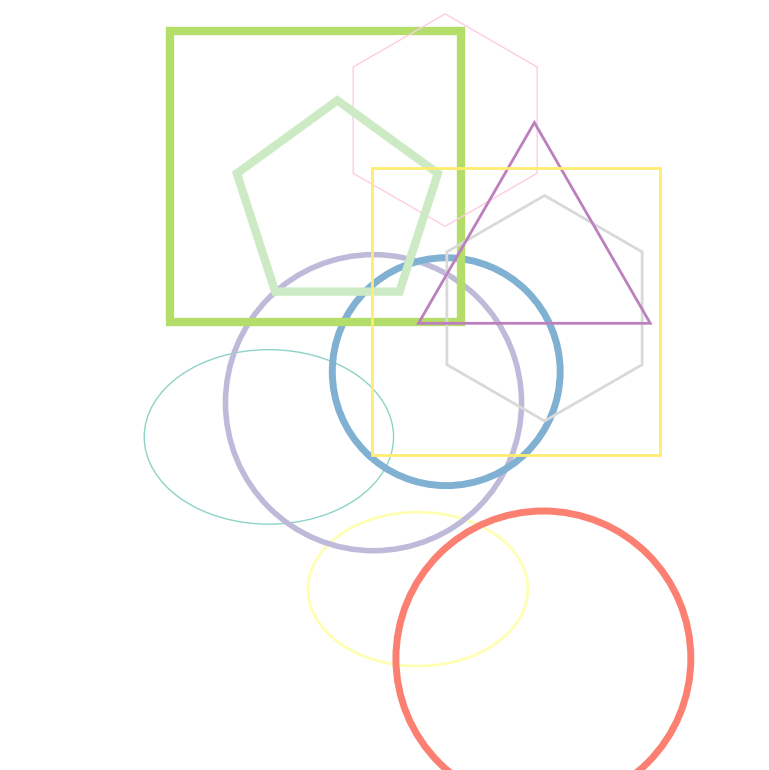[{"shape": "oval", "thickness": 0.5, "radius": 0.81, "center": [0.349, 0.433]}, {"shape": "oval", "thickness": 1, "radius": 0.71, "center": [0.543, 0.235]}, {"shape": "circle", "thickness": 2, "radius": 0.96, "center": [0.485, 0.477]}, {"shape": "circle", "thickness": 2.5, "radius": 0.96, "center": [0.706, 0.145]}, {"shape": "circle", "thickness": 2.5, "radius": 0.74, "center": [0.58, 0.517]}, {"shape": "square", "thickness": 3, "radius": 0.95, "center": [0.41, 0.771]}, {"shape": "hexagon", "thickness": 0.5, "radius": 0.69, "center": [0.578, 0.844]}, {"shape": "hexagon", "thickness": 1, "radius": 0.73, "center": [0.707, 0.6]}, {"shape": "triangle", "thickness": 1, "radius": 0.87, "center": [0.694, 0.667]}, {"shape": "pentagon", "thickness": 3, "radius": 0.69, "center": [0.438, 0.732]}, {"shape": "square", "thickness": 1, "radius": 0.93, "center": [0.67, 0.595]}]